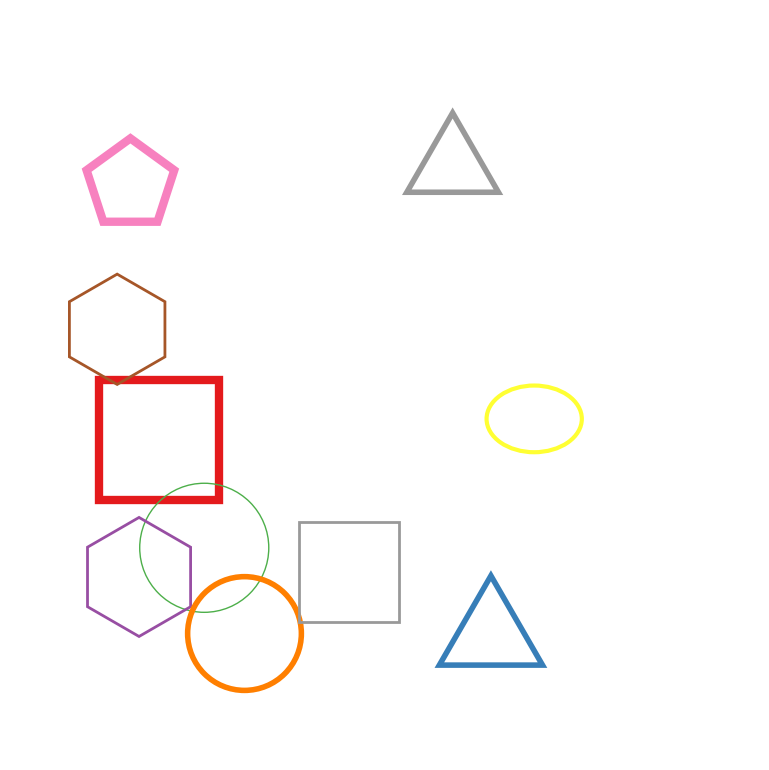[{"shape": "square", "thickness": 3, "radius": 0.39, "center": [0.206, 0.429]}, {"shape": "triangle", "thickness": 2, "radius": 0.39, "center": [0.638, 0.175]}, {"shape": "circle", "thickness": 0.5, "radius": 0.42, "center": [0.265, 0.289]}, {"shape": "hexagon", "thickness": 1, "radius": 0.39, "center": [0.181, 0.251]}, {"shape": "circle", "thickness": 2, "radius": 0.37, "center": [0.318, 0.177]}, {"shape": "oval", "thickness": 1.5, "radius": 0.31, "center": [0.694, 0.456]}, {"shape": "hexagon", "thickness": 1, "radius": 0.36, "center": [0.152, 0.572]}, {"shape": "pentagon", "thickness": 3, "radius": 0.3, "center": [0.169, 0.76]}, {"shape": "triangle", "thickness": 2, "radius": 0.34, "center": [0.588, 0.785]}, {"shape": "square", "thickness": 1, "radius": 0.33, "center": [0.453, 0.257]}]